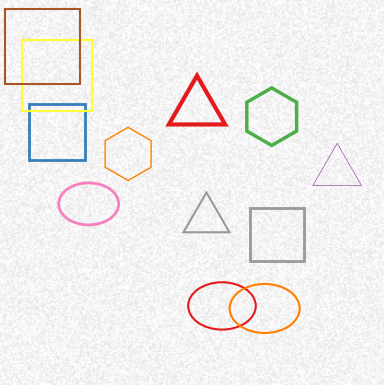[{"shape": "oval", "thickness": 1.5, "radius": 0.44, "center": [0.577, 0.205]}, {"shape": "triangle", "thickness": 3, "radius": 0.42, "center": [0.512, 0.719]}, {"shape": "square", "thickness": 2, "radius": 0.37, "center": [0.148, 0.657]}, {"shape": "hexagon", "thickness": 2.5, "radius": 0.37, "center": [0.706, 0.697]}, {"shape": "triangle", "thickness": 0.5, "radius": 0.37, "center": [0.876, 0.555]}, {"shape": "hexagon", "thickness": 1, "radius": 0.34, "center": [0.333, 0.6]}, {"shape": "oval", "thickness": 1.5, "radius": 0.45, "center": [0.687, 0.199]}, {"shape": "square", "thickness": 1.5, "radius": 0.46, "center": [0.149, 0.804]}, {"shape": "square", "thickness": 1.5, "radius": 0.49, "center": [0.11, 0.879]}, {"shape": "oval", "thickness": 2, "radius": 0.39, "center": [0.23, 0.47]}, {"shape": "square", "thickness": 2, "radius": 0.35, "center": [0.72, 0.391]}, {"shape": "triangle", "thickness": 1.5, "radius": 0.34, "center": [0.536, 0.431]}]